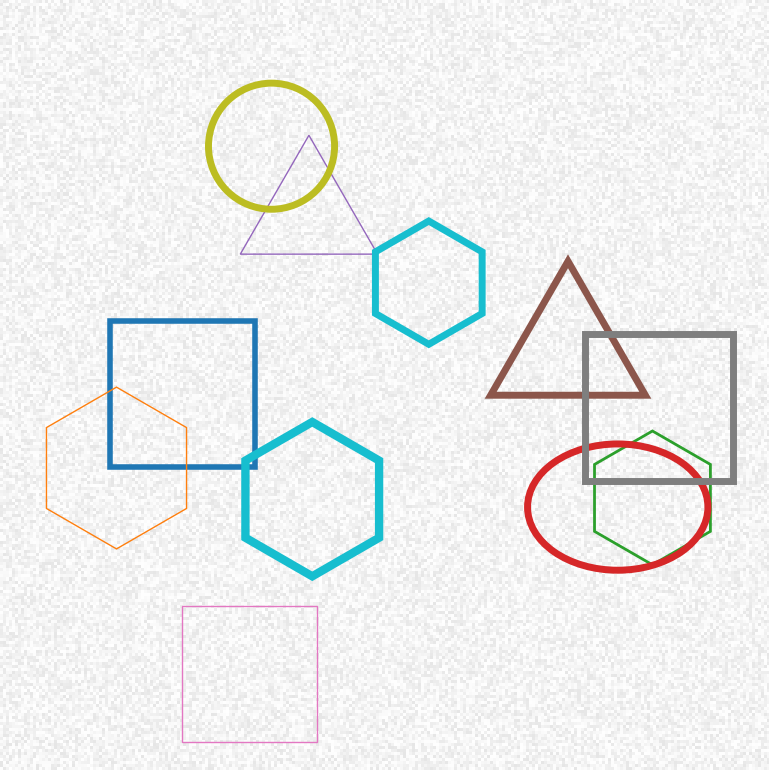[{"shape": "square", "thickness": 2, "radius": 0.47, "center": [0.237, 0.488]}, {"shape": "hexagon", "thickness": 0.5, "radius": 0.53, "center": [0.151, 0.392]}, {"shape": "hexagon", "thickness": 1, "radius": 0.43, "center": [0.847, 0.353]}, {"shape": "oval", "thickness": 2.5, "radius": 0.59, "center": [0.802, 0.341]}, {"shape": "triangle", "thickness": 0.5, "radius": 0.51, "center": [0.401, 0.721]}, {"shape": "triangle", "thickness": 2.5, "radius": 0.58, "center": [0.738, 0.545]}, {"shape": "square", "thickness": 0.5, "radius": 0.44, "center": [0.324, 0.124]}, {"shape": "square", "thickness": 2.5, "radius": 0.48, "center": [0.856, 0.471]}, {"shape": "circle", "thickness": 2.5, "radius": 0.41, "center": [0.353, 0.81]}, {"shape": "hexagon", "thickness": 2.5, "radius": 0.4, "center": [0.557, 0.633]}, {"shape": "hexagon", "thickness": 3, "radius": 0.5, "center": [0.406, 0.352]}]